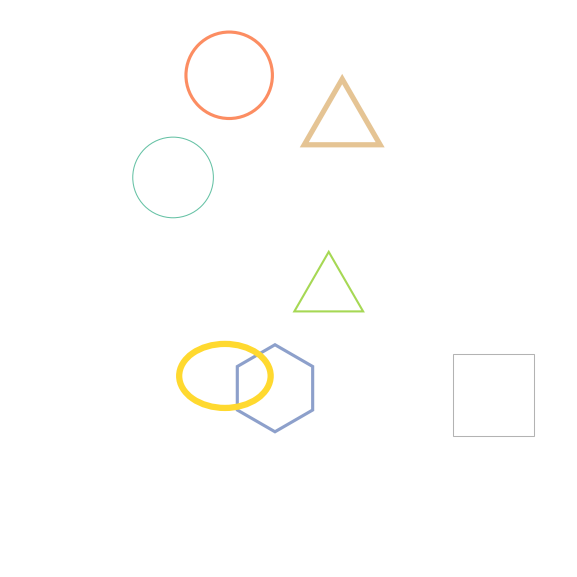[{"shape": "circle", "thickness": 0.5, "radius": 0.35, "center": [0.3, 0.692]}, {"shape": "circle", "thickness": 1.5, "radius": 0.37, "center": [0.397, 0.869]}, {"shape": "hexagon", "thickness": 1.5, "radius": 0.38, "center": [0.476, 0.327]}, {"shape": "triangle", "thickness": 1, "radius": 0.34, "center": [0.569, 0.494]}, {"shape": "oval", "thickness": 3, "radius": 0.4, "center": [0.389, 0.348]}, {"shape": "triangle", "thickness": 2.5, "radius": 0.38, "center": [0.593, 0.786]}, {"shape": "square", "thickness": 0.5, "radius": 0.35, "center": [0.855, 0.315]}]